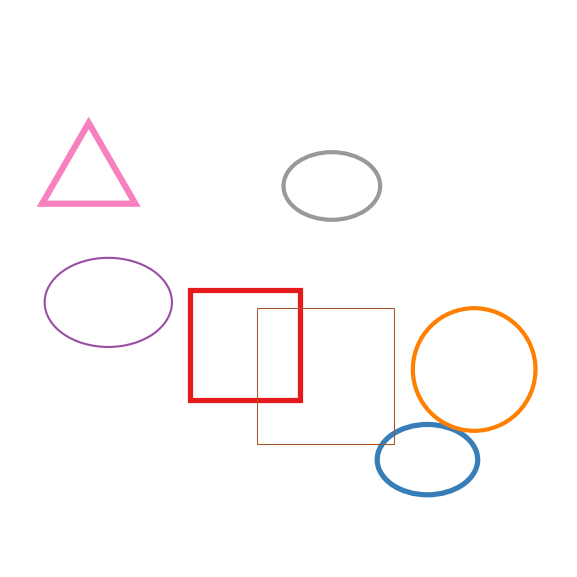[{"shape": "square", "thickness": 2.5, "radius": 0.48, "center": [0.425, 0.401]}, {"shape": "oval", "thickness": 2.5, "radius": 0.44, "center": [0.74, 0.203]}, {"shape": "oval", "thickness": 1, "radius": 0.55, "center": [0.188, 0.476]}, {"shape": "circle", "thickness": 2, "radius": 0.53, "center": [0.821, 0.359]}, {"shape": "square", "thickness": 0.5, "radius": 0.59, "center": [0.564, 0.348]}, {"shape": "triangle", "thickness": 3, "radius": 0.47, "center": [0.154, 0.693]}, {"shape": "oval", "thickness": 2, "radius": 0.42, "center": [0.575, 0.677]}]